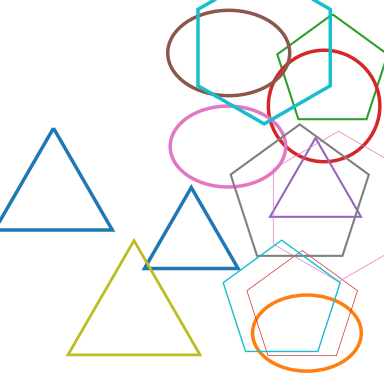[{"shape": "triangle", "thickness": 2.5, "radius": 0.7, "center": [0.497, 0.373]}, {"shape": "triangle", "thickness": 2.5, "radius": 0.88, "center": [0.139, 0.491]}, {"shape": "oval", "thickness": 2.5, "radius": 0.71, "center": [0.797, 0.135]}, {"shape": "pentagon", "thickness": 1.5, "radius": 0.75, "center": [0.864, 0.812]}, {"shape": "pentagon", "thickness": 0.5, "radius": 0.76, "center": [0.785, 0.198]}, {"shape": "circle", "thickness": 2.5, "radius": 0.72, "center": [0.842, 0.725]}, {"shape": "triangle", "thickness": 1.5, "radius": 0.68, "center": [0.82, 0.505]}, {"shape": "oval", "thickness": 2.5, "radius": 0.79, "center": [0.594, 0.862]}, {"shape": "oval", "thickness": 2.5, "radius": 0.75, "center": [0.592, 0.619]}, {"shape": "hexagon", "thickness": 0.5, "radius": 0.98, "center": [0.879, 0.464]}, {"shape": "pentagon", "thickness": 1.5, "radius": 0.94, "center": [0.779, 0.488]}, {"shape": "triangle", "thickness": 2, "radius": 0.99, "center": [0.348, 0.177]}, {"shape": "hexagon", "thickness": 2.5, "radius": 0.99, "center": [0.686, 0.876]}, {"shape": "pentagon", "thickness": 1, "radius": 0.8, "center": [0.732, 0.216]}]